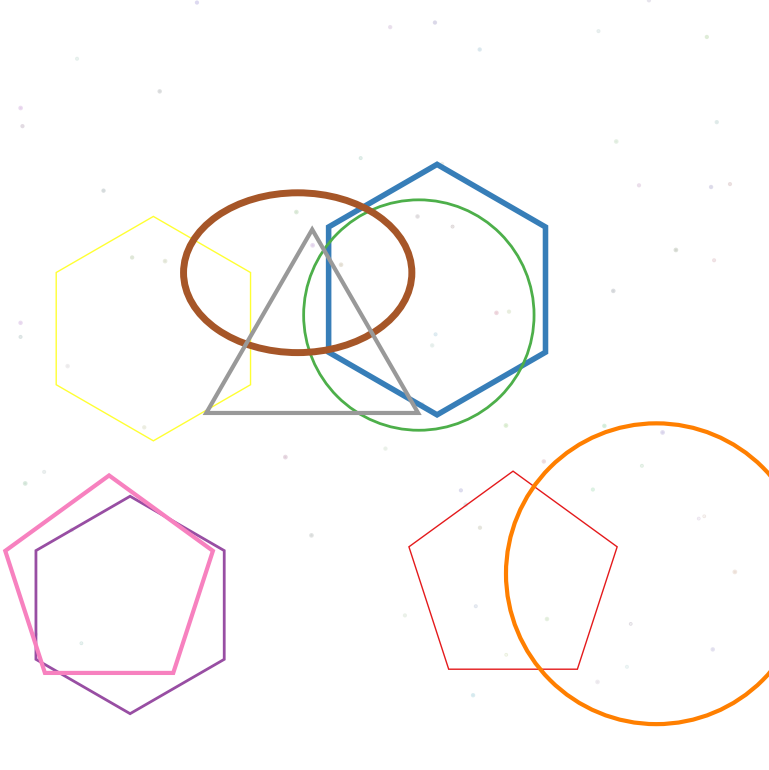[{"shape": "pentagon", "thickness": 0.5, "radius": 0.71, "center": [0.666, 0.246]}, {"shape": "hexagon", "thickness": 2, "radius": 0.81, "center": [0.568, 0.624]}, {"shape": "circle", "thickness": 1, "radius": 0.75, "center": [0.544, 0.591]}, {"shape": "hexagon", "thickness": 1, "radius": 0.71, "center": [0.169, 0.214]}, {"shape": "circle", "thickness": 1.5, "radius": 0.98, "center": [0.852, 0.255]}, {"shape": "hexagon", "thickness": 0.5, "radius": 0.73, "center": [0.199, 0.573]}, {"shape": "oval", "thickness": 2.5, "radius": 0.74, "center": [0.387, 0.646]}, {"shape": "pentagon", "thickness": 1.5, "radius": 0.71, "center": [0.142, 0.241]}, {"shape": "triangle", "thickness": 1.5, "radius": 0.79, "center": [0.405, 0.543]}]